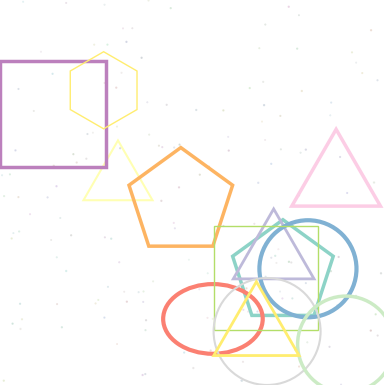[{"shape": "pentagon", "thickness": 2.5, "radius": 0.69, "center": [0.735, 0.292]}, {"shape": "triangle", "thickness": 1.5, "radius": 0.52, "center": [0.306, 0.532]}, {"shape": "triangle", "thickness": 2, "radius": 0.61, "center": [0.711, 0.336]}, {"shape": "oval", "thickness": 3, "radius": 0.65, "center": [0.553, 0.172]}, {"shape": "circle", "thickness": 3, "radius": 0.63, "center": [0.8, 0.302]}, {"shape": "pentagon", "thickness": 2.5, "radius": 0.71, "center": [0.47, 0.475]}, {"shape": "square", "thickness": 1, "radius": 0.67, "center": [0.691, 0.278]}, {"shape": "triangle", "thickness": 2.5, "radius": 0.66, "center": [0.873, 0.531]}, {"shape": "circle", "thickness": 1.5, "radius": 0.69, "center": [0.694, 0.139]}, {"shape": "square", "thickness": 2.5, "radius": 0.69, "center": [0.137, 0.703]}, {"shape": "circle", "thickness": 2.5, "radius": 0.63, "center": [0.898, 0.106]}, {"shape": "triangle", "thickness": 2, "radius": 0.64, "center": [0.666, 0.14]}, {"shape": "hexagon", "thickness": 1, "radius": 0.5, "center": [0.269, 0.766]}]